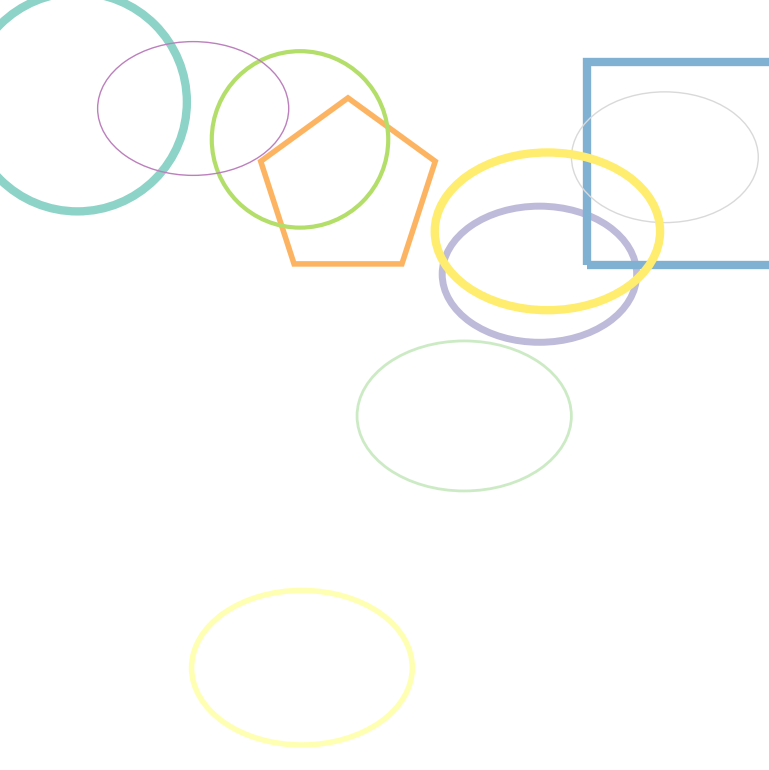[{"shape": "circle", "thickness": 3, "radius": 0.71, "center": [0.101, 0.868]}, {"shape": "oval", "thickness": 2, "radius": 0.72, "center": [0.392, 0.133]}, {"shape": "oval", "thickness": 2.5, "radius": 0.63, "center": [0.701, 0.644]}, {"shape": "square", "thickness": 3, "radius": 0.66, "center": [0.894, 0.788]}, {"shape": "pentagon", "thickness": 2, "radius": 0.6, "center": [0.452, 0.754]}, {"shape": "circle", "thickness": 1.5, "radius": 0.57, "center": [0.39, 0.819]}, {"shape": "oval", "thickness": 0.5, "radius": 0.61, "center": [0.863, 0.796]}, {"shape": "oval", "thickness": 0.5, "radius": 0.62, "center": [0.251, 0.859]}, {"shape": "oval", "thickness": 1, "radius": 0.7, "center": [0.603, 0.46]}, {"shape": "oval", "thickness": 3, "radius": 0.73, "center": [0.711, 0.7]}]